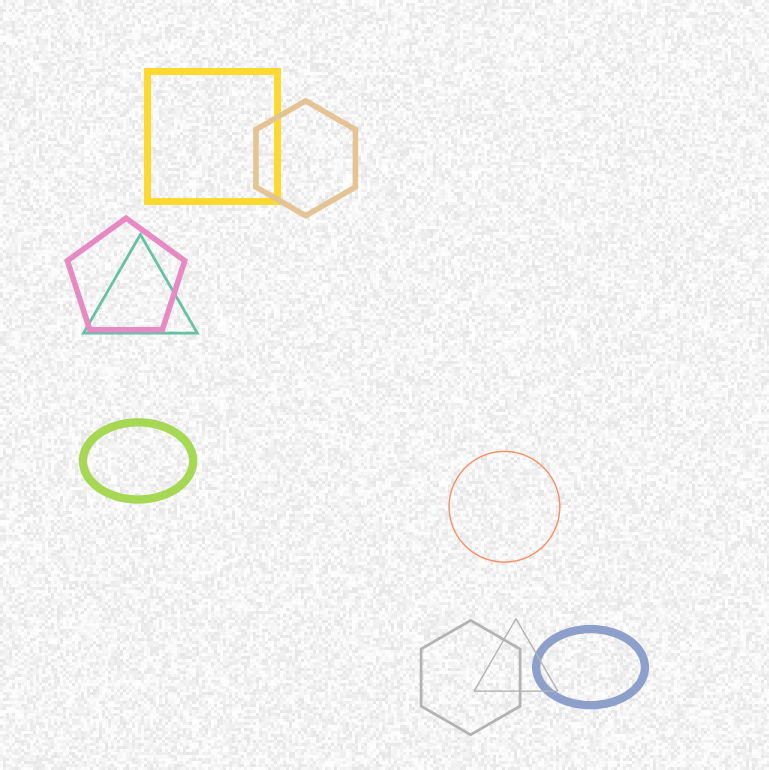[{"shape": "triangle", "thickness": 1, "radius": 0.43, "center": [0.182, 0.61]}, {"shape": "circle", "thickness": 0.5, "radius": 0.36, "center": [0.655, 0.342]}, {"shape": "oval", "thickness": 3, "radius": 0.35, "center": [0.767, 0.134]}, {"shape": "pentagon", "thickness": 2, "radius": 0.4, "center": [0.164, 0.637]}, {"shape": "oval", "thickness": 3, "radius": 0.36, "center": [0.179, 0.401]}, {"shape": "square", "thickness": 2.5, "radius": 0.42, "center": [0.275, 0.824]}, {"shape": "hexagon", "thickness": 2, "radius": 0.37, "center": [0.397, 0.794]}, {"shape": "triangle", "thickness": 0.5, "radius": 0.31, "center": [0.67, 0.134]}, {"shape": "hexagon", "thickness": 1, "radius": 0.37, "center": [0.611, 0.12]}]